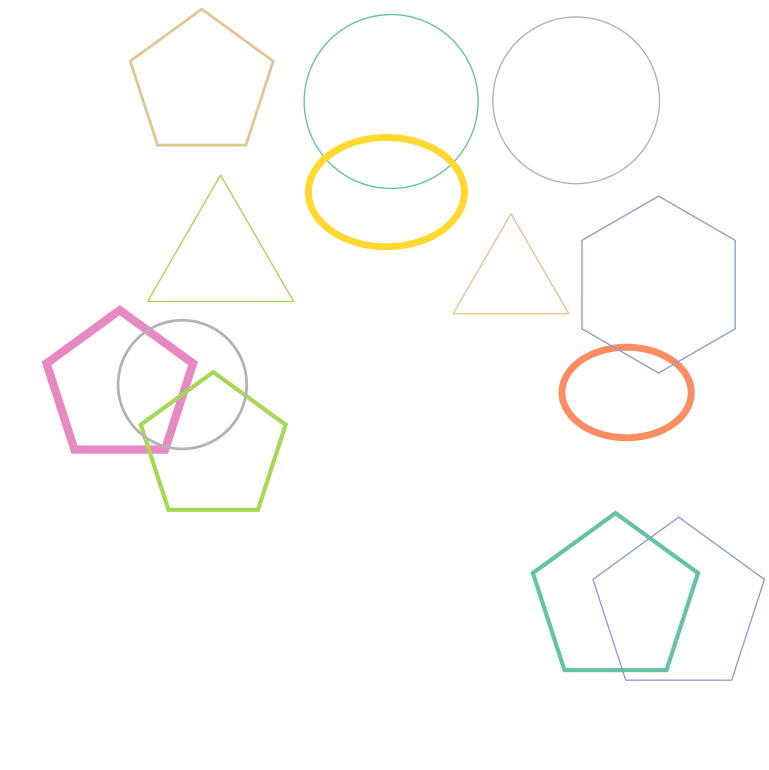[{"shape": "pentagon", "thickness": 1.5, "radius": 0.56, "center": [0.799, 0.221]}, {"shape": "circle", "thickness": 0.5, "radius": 0.56, "center": [0.508, 0.868]}, {"shape": "oval", "thickness": 2.5, "radius": 0.42, "center": [0.814, 0.49]}, {"shape": "hexagon", "thickness": 0.5, "radius": 0.57, "center": [0.855, 0.63]}, {"shape": "pentagon", "thickness": 0.5, "radius": 0.59, "center": [0.881, 0.211]}, {"shape": "pentagon", "thickness": 3, "radius": 0.5, "center": [0.156, 0.497]}, {"shape": "pentagon", "thickness": 1.5, "radius": 0.49, "center": [0.277, 0.418]}, {"shape": "triangle", "thickness": 0.5, "radius": 0.55, "center": [0.286, 0.663]}, {"shape": "oval", "thickness": 2.5, "radius": 0.51, "center": [0.502, 0.751]}, {"shape": "pentagon", "thickness": 1, "radius": 0.49, "center": [0.262, 0.89]}, {"shape": "triangle", "thickness": 0.5, "radius": 0.43, "center": [0.664, 0.636]}, {"shape": "circle", "thickness": 1, "radius": 0.42, "center": [0.237, 0.501]}, {"shape": "circle", "thickness": 0.5, "radius": 0.54, "center": [0.748, 0.87]}]